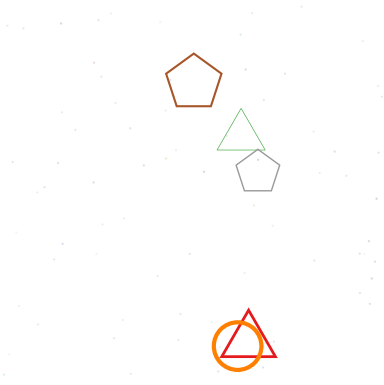[{"shape": "triangle", "thickness": 2, "radius": 0.4, "center": [0.646, 0.114]}, {"shape": "triangle", "thickness": 0.5, "radius": 0.36, "center": [0.626, 0.646]}, {"shape": "circle", "thickness": 3, "radius": 0.31, "center": [0.617, 0.101]}, {"shape": "pentagon", "thickness": 1.5, "radius": 0.38, "center": [0.503, 0.785]}, {"shape": "pentagon", "thickness": 1, "radius": 0.3, "center": [0.67, 0.553]}]